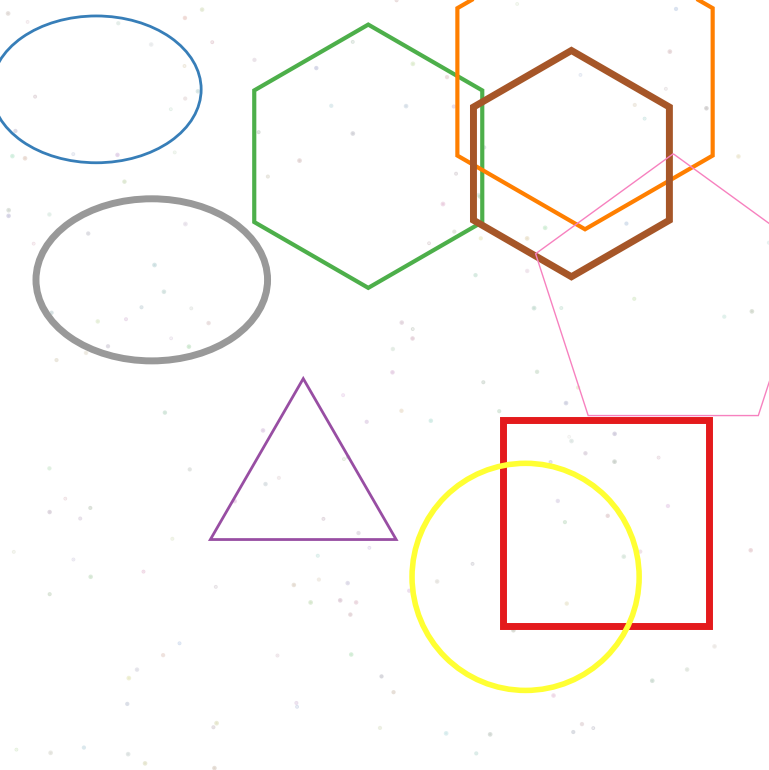[{"shape": "square", "thickness": 2.5, "radius": 0.67, "center": [0.787, 0.321]}, {"shape": "oval", "thickness": 1, "radius": 0.68, "center": [0.125, 0.884]}, {"shape": "hexagon", "thickness": 1.5, "radius": 0.85, "center": [0.478, 0.797]}, {"shape": "triangle", "thickness": 1, "radius": 0.7, "center": [0.394, 0.369]}, {"shape": "hexagon", "thickness": 1.5, "radius": 0.96, "center": [0.76, 0.894]}, {"shape": "circle", "thickness": 2, "radius": 0.74, "center": [0.683, 0.251]}, {"shape": "hexagon", "thickness": 2.5, "radius": 0.73, "center": [0.742, 0.788]}, {"shape": "pentagon", "thickness": 0.5, "radius": 0.94, "center": [0.874, 0.612]}, {"shape": "oval", "thickness": 2.5, "radius": 0.75, "center": [0.197, 0.637]}]